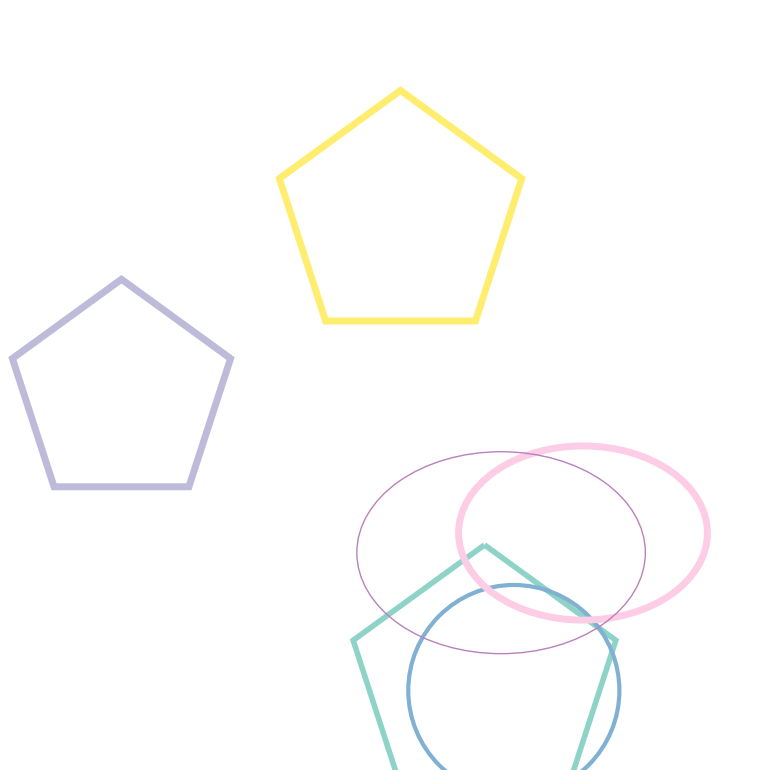[{"shape": "pentagon", "thickness": 2, "radius": 0.9, "center": [0.629, 0.113]}, {"shape": "pentagon", "thickness": 2.5, "radius": 0.74, "center": [0.158, 0.488]}, {"shape": "circle", "thickness": 1.5, "radius": 0.69, "center": [0.667, 0.103]}, {"shape": "oval", "thickness": 2.5, "radius": 0.81, "center": [0.757, 0.308]}, {"shape": "oval", "thickness": 0.5, "radius": 0.94, "center": [0.651, 0.282]}, {"shape": "pentagon", "thickness": 2.5, "radius": 0.83, "center": [0.52, 0.717]}]